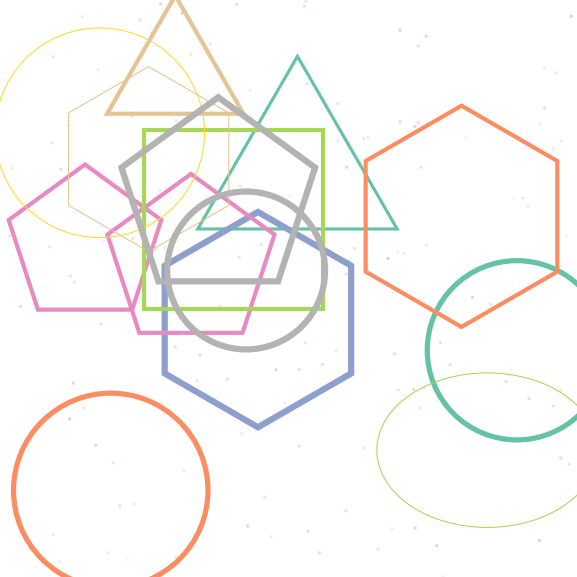[{"shape": "circle", "thickness": 2.5, "radius": 0.78, "center": [0.895, 0.393]}, {"shape": "triangle", "thickness": 1.5, "radius": 1.0, "center": [0.515, 0.702]}, {"shape": "hexagon", "thickness": 2, "radius": 0.96, "center": [0.799, 0.625]}, {"shape": "circle", "thickness": 2.5, "radius": 0.84, "center": [0.192, 0.15]}, {"shape": "hexagon", "thickness": 3, "radius": 0.93, "center": [0.447, 0.446]}, {"shape": "pentagon", "thickness": 2, "radius": 0.76, "center": [0.331, 0.546]}, {"shape": "pentagon", "thickness": 2, "radius": 0.69, "center": [0.147, 0.575]}, {"shape": "oval", "thickness": 0.5, "radius": 0.96, "center": [0.844, 0.22]}, {"shape": "square", "thickness": 2, "radius": 0.77, "center": [0.404, 0.619]}, {"shape": "circle", "thickness": 0.5, "radius": 0.91, "center": [0.173, 0.769]}, {"shape": "triangle", "thickness": 2, "radius": 0.68, "center": [0.304, 0.87]}, {"shape": "hexagon", "thickness": 0.5, "radius": 0.8, "center": [0.257, 0.724]}, {"shape": "pentagon", "thickness": 3, "radius": 0.88, "center": [0.378, 0.654]}, {"shape": "circle", "thickness": 3, "radius": 0.68, "center": [0.426, 0.531]}]